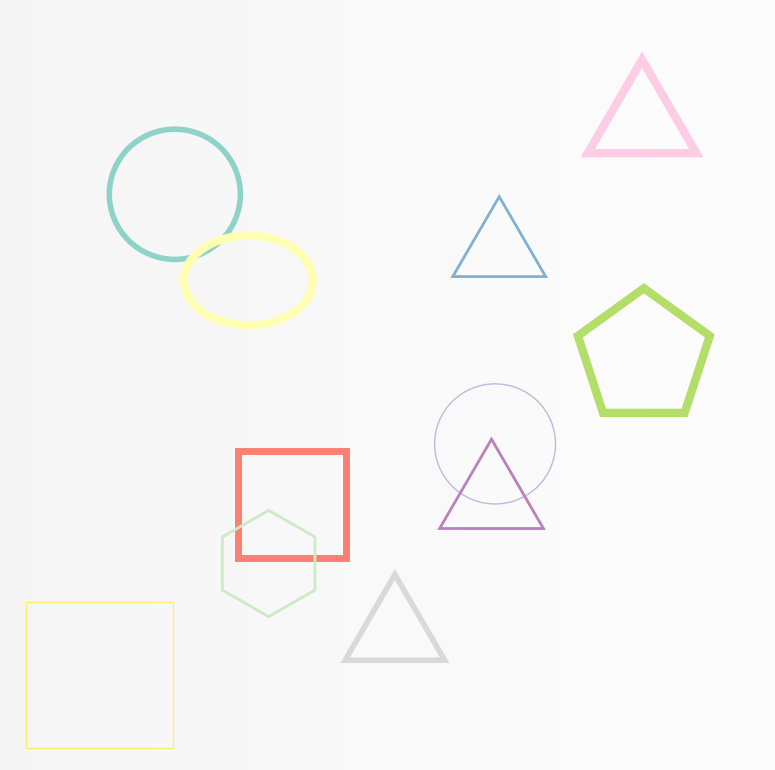[{"shape": "circle", "thickness": 2, "radius": 0.42, "center": [0.226, 0.748]}, {"shape": "oval", "thickness": 3, "radius": 0.42, "center": [0.32, 0.636]}, {"shape": "circle", "thickness": 0.5, "radius": 0.39, "center": [0.639, 0.423]}, {"shape": "square", "thickness": 2.5, "radius": 0.35, "center": [0.377, 0.344]}, {"shape": "triangle", "thickness": 1, "radius": 0.35, "center": [0.644, 0.675]}, {"shape": "pentagon", "thickness": 3, "radius": 0.45, "center": [0.831, 0.536]}, {"shape": "triangle", "thickness": 3, "radius": 0.4, "center": [0.829, 0.841]}, {"shape": "triangle", "thickness": 2, "radius": 0.37, "center": [0.51, 0.18]}, {"shape": "triangle", "thickness": 1, "radius": 0.39, "center": [0.634, 0.352]}, {"shape": "hexagon", "thickness": 1, "radius": 0.35, "center": [0.347, 0.268]}, {"shape": "square", "thickness": 0.5, "radius": 0.47, "center": [0.129, 0.124]}]